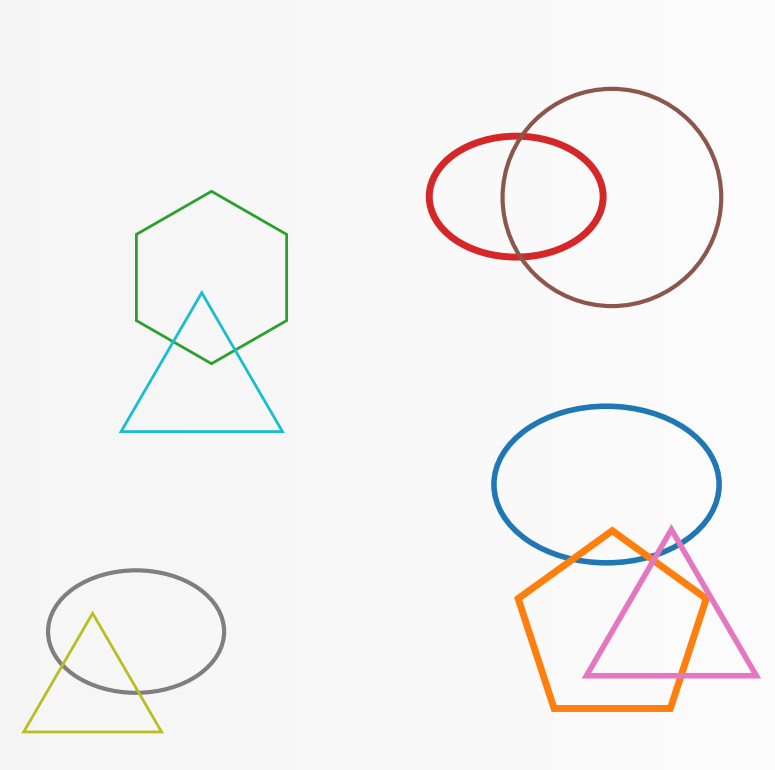[{"shape": "oval", "thickness": 2, "radius": 0.73, "center": [0.783, 0.371]}, {"shape": "pentagon", "thickness": 2.5, "radius": 0.64, "center": [0.79, 0.183]}, {"shape": "hexagon", "thickness": 1, "radius": 0.56, "center": [0.273, 0.64]}, {"shape": "oval", "thickness": 2.5, "radius": 0.56, "center": [0.666, 0.745]}, {"shape": "circle", "thickness": 1.5, "radius": 0.71, "center": [0.79, 0.744]}, {"shape": "triangle", "thickness": 2, "radius": 0.63, "center": [0.866, 0.186]}, {"shape": "oval", "thickness": 1.5, "radius": 0.57, "center": [0.176, 0.18]}, {"shape": "triangle", "thickness": 1, "radius": 0.51, "center": [0.12, 0.101]}, {"shape": "triangle", "thickness": 1, "radius": 0.6, "center": [0.26, 0.5]}]